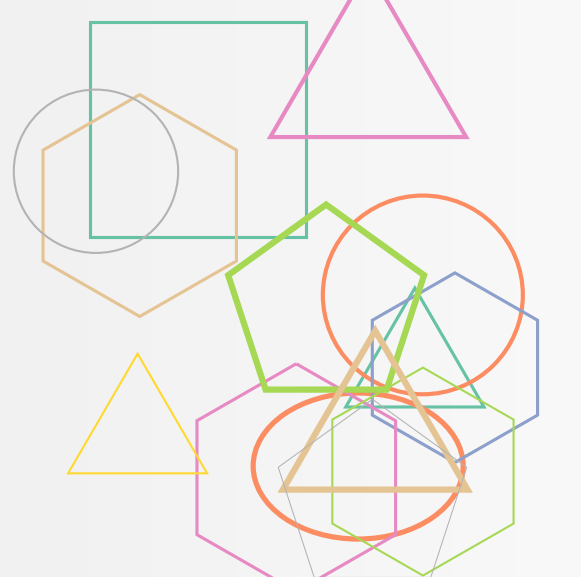[{"shape": "square", "thickness": 1.5, "radius": 0.93, "center": [0.341, 0.775]}, {"shape": "triangle", "thickness": 1.5, "radius": 0.69, "center": [0.714, 0.363]}, {"shape": "circle", "thickness": 2, "radius": 0.86, "center": [0.727, 0.488]}, {"shape": "oval", "thickness": 2.5, "radius": 0.9, "center": [0.616, 0.192]}, {"shape": "hexagon", "thickness": 1.5, "radius": 0.82, "center": [0.783, 0.362]}, {"shape": "triangle", "thickness": 2, "radius": 0.97, "center": [0.634, 0.859]}, {"shape": "hexagon", "thickness": 1.5, "radius": 0.99, "center": [0.51, 0.172]}, {"shape": "hexagon", "thickness": 1, "radius": 0.9, "center": [0.728, 0.183]}, {"shape": "pentagon", "thickness": 3, "radius": 0.89, "center": [0.561, 0.468]}, {"shape": "triangle", "thickness": 1, "radius": 0.69, "center": [0.237, 0.249]}, {"shape": "hexagon", "thickness": 1.5, "radius": 0.96, "center": [0.24, 0.643]}, {"shape": "triangle", "thickness": 3, "radius": 0.92, "center": [0.646, 0.243]}, {"shape": "circle", "thickness": 1, "radius": 0.71, "center": [0.165, 0.703]}, {"shape": "pentagon", "thickness": 0.5, "radius": 0.85, "center": [0.641, 0.137]}]